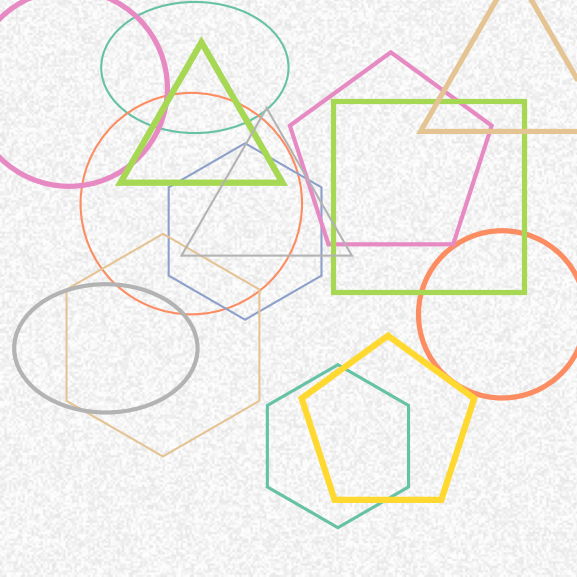[{"shape": "hexagon", "thickness": 1.5, "radius": 0.71, "center": [0.585, 0.226]}, {"shape": "oval", "thickness": 1, "radius": 0.81, "center": [0.337, 0.882]}, {"shape": "circle", "thickness": 1, "radius": 0.96, "center": [0.331, 0.647]}, {"shape": "circle", "thickness": 2.5, "radius": 0.72, "center": [0.869, 0.455]}, {"shape": "hexagon", "thickness": 1, "radius": 0.76, "center": [0.424, 0.598]}, {"shape": "pentagon", "thickness": 2, "radius": 0.92, "center": [0.677, 0.725]}, {"shape": "circle", "thickness": 2.5, "radius": 0.85, "center": [0.12, 0.847]}, {"shape": "square", "thickness": 2.5, "radius": 0.83, "center": [0.742, 0.659]}, {"shape": "triangle", "thickness": 3, "radius": 0.81, "center": [0.349, 0.764]}, {"shape": "pentagon", "thickness": 3, "radius": 0.79, "center": [0.672, 0.261]}, {"shape": "triangle", "thickness": 2.5, "radius": 0.93, "center": [0.89, 0.865]}, {"shape": "hexagon", "thickness": 1, "radius": 0.96, "center": [0.282, 0.401]}, {"shape": "oval", "thickness": 2, "radius": 0.79, "center": [0.183, 0.396]}, {"shape": "triangle", "thickness": 1, "radius": 0.85, "center": [0.462, 0.642]}]